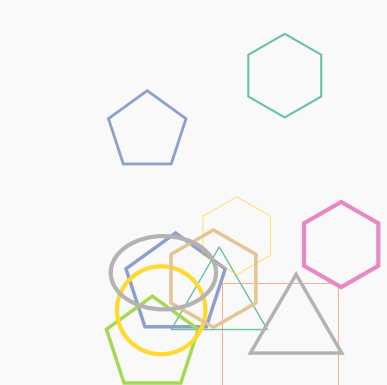[{"shape": "triangle", "thickness": 1, "radius": 0.72, "center": [0.566, 0.216]}, {"shape": "hexagon", "thickness": 1.5, "radius": 0.54, "center": [0.735, 0.804]}, {"shape": "square", "thickness": 0.5, "radius": 0.75, "center": [0.722, 0.116]}, {"shape": "pentagon", "thickness": 2.5, "radius": 0.67, "center": [0.453, 0.26]}, {"shape": "pentagon", "thickness": 2, "radius": 0.53, "center": [0.38, 0.659]}, {"shape": "hexagon", "thickness": 3, "radius": 0.55, "center": [0.88, 0.365]}, {"shape": "pentagon", "thickness": 2.5, "radius": 0.62, "center": [0.393, 0.106]}, {"shape": "circle", "thickness": 3, "radius": 0.57, "center": [0.416, 0.194]}, {"shape": "hexagon", "thickness": 0.5, "radius": 0.5, "center": [0.611, 0.388]}, {"shape": "hexagon", "thickness": 2.5, "radius": 0.63, "center": [0.551, 0.276]}, {"shape": "oval", "thickness": 3, "radius": 0.68, "center": [0.422, 0.292]}, {"shape": "triangle", "thickness": 2.5, "radius": 0.68, "center": [0.764, 0.151]}]